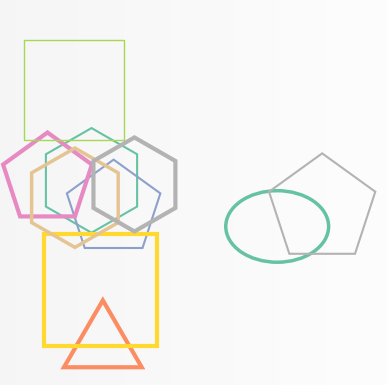[{"shape": "oval", "thickness": 2.5, "radius": 0.66, "center": [0.715, 0.412]}, {"shape": "hexagon", "thickness": 1.5, "radius": 0.68, "center": [0.236, 0.531]}, {"shape": "triangle", "thickness": 3, "radius": 0.58, "center": [0.265, 0.104]}, {"shape": "pentagon", "thickness": 1.5, "radius": 0.63, "center": [0.293, 0.458]}, {"shape": "pentagon", "thickness": 3, "radius": 0.6, "center": [0.123, 0.535]}, {"shape": "square", "thickness": 1, "radius": 0.65, "center": [0.191, 0.766]}, {"shape": "square", "thickness": 3, "radius": 0.73, "center": [0.26, 0.247]}, {"shape": "hexagon", "thickness": 2.5, "radius": 0.64, "center": [0.193, 0.486]}, {"shape": "hexagon", "thickness": 3, "radius": 0.61, "center": [0.347, 0.521]}, {"shape": "pentagon", "thickness": 1.5, "radius": 0.72, "center": [0.831, 0.457]}]